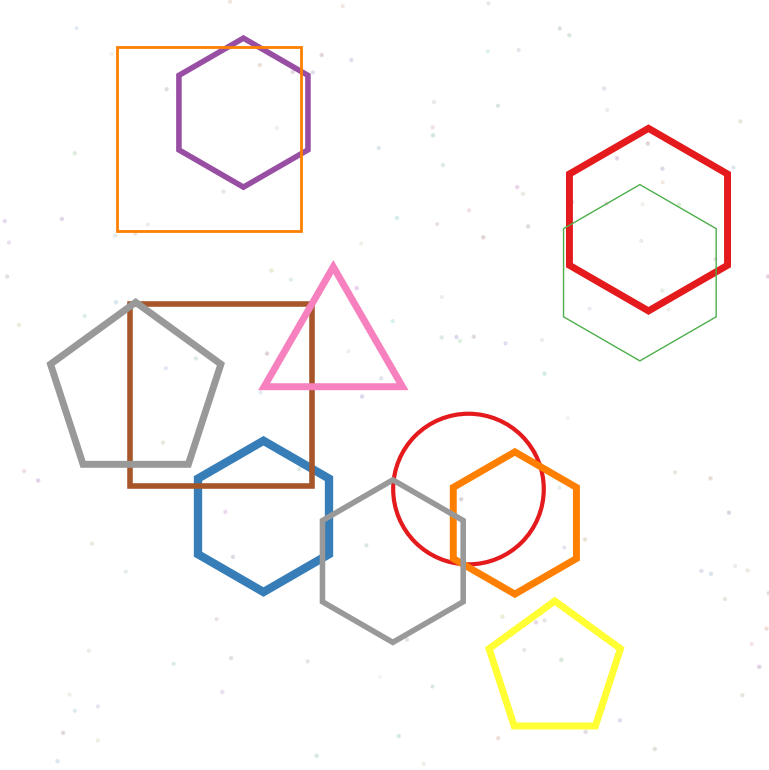[{"shape": "circle", "thickness": 1.5, "radius": 0.49, "center": [0.608, 0.365]}, {"shape": "hexagon", "thickness": 2.5, "radius": 0.59, "center": [0.842, 0.715]}, {"shape": "hexagon", "thickness": 3, "radius": 0.49, "center": [0.342, 0.329]}, {"shape": "hexagon", "thickness": 0.5, "radius": 0.57, "center": [0.831, 0.646]}, {"shape": "hexagon", "thickness": 2, "radius": 0.48, "center": [0.316, 0.854]}, {"shape": "hexagon", "thickness": 2.5, "radius": 0.46, "center": [0.669, 0.321]}, {"shape": "square", "thickness": 1, "radius": 0.6, "center": [0.271, 0.819]}, {"shape": "pentagon", "thickness": 2.5, "radius": 0.45, "center": [0.72, 0.13]}, {"shape": "square", "thickness": 2, "radius": 0.59, "center": [0.287, 0.487]}, {"shape": "triangle", "thickness": 2.5, "radius": 0.52, "center": [0.433, 0.55]}, {"shape": "pentagon", "thickness": 2.5, "radius": 0.58, "center": [0.176, 0.491]}, {"shape": "hexagon", "thickness": 2, "radius": 0.53, "center": [0.51, 0.271]}]